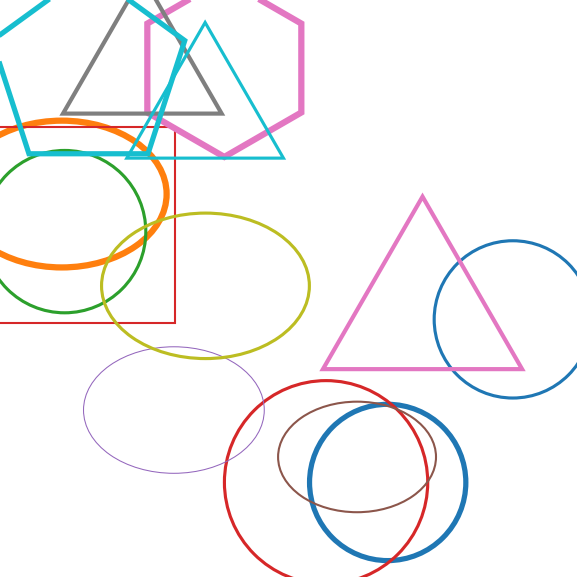[{"shape": "circle", "thickness": 1.5, "radius": 0.68, "center": [0.888, 0.446]}, {"shape": "circle", "thickness": 2.5, "radius": 0.68, "center": [0.671, 0.164]}, {"shape": "oval", "thickness": 3, "radius": 0.91, "center": [0.107, 0.663]}, {"shape": "circle", "thickness": 1.5, "radius": 0.7, "center": [0.112, 0.598]}, {"shape": "square", "thickness": 1, "radius": 0.85, "center": [0.133, 0.609]}, {"shape": "circle", "thickness": 1.5, "radius": 0.88, "center": [0.565, 0.164]}, {"shape": "oval", "thickness": 0.5, "radius": 0.78, "center": [0.301, 0.289]}, {"shape": "oval", "thickness": 1, "radius": 0.68, "center": [0.618, 0.208]}, {"shape": "triangle", "thickness": 2, "radius": 1.0, "center": [0.732, 0.459]}, {"shape": "hexagon", "thickness": 3, "radius": 0.77, "center": [0.388, 0.881]}, {"shape": "triangle", "thickness": 2, "radius": 0.79, "center": [0.246, 0.882]}, {"shape": "oval", "thickness": 1.5, "radius": 0.9, "center": [0.356, 0.504]}, {"shape": "triangle", "thickness": 1.5, "radius": 0.78, "center": [0.355, 0.804]}, {"shape": "pentagon", "thickness": 2.5, "radius": 0.88, "center": [0.153, 0.875]}]